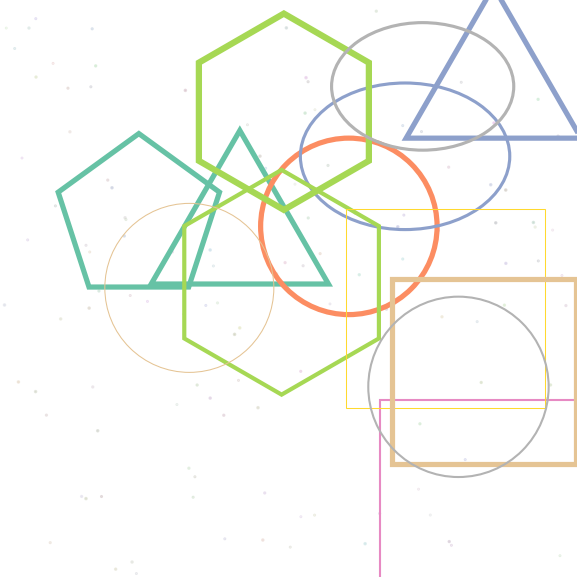[{"shape": "pentagon", "thickness": 2.5, "radius": 0.73, "center": [0.24, 0.621]}, {"shape": "triangle", "thickness": 2.5, "radius": 0.89, "center": [0.415, 0.596]}, {"shape": "circle", "thickness": 2.5, "radius": 0.76, "center": [0.604, 0.607]}, {"shape": "oval", "thickness": 1.5, "radius": 0.91, "center": [0.701, 0.729]}, {"shape": "triangle", "thickness": 2.5, "radius": 0.87, "center": [0.855, 0.847]}, {"shape": "square", "thickness": 1, "radius": 0.97, "center": [0.852, 0.112]}, {"shape": "hexagon", "thickness": 3, "radius": 0.85, "center": [0.492, 0.806]}, {"shape": "hexagon", "thickness": 2, "radius": 0.97, "center": [0.488, 0.51]}, {"shape": "square", "thickness": 0.5, "radius": 0.86, "center": [0.772, 0.465]}, {"shape": "square", "thickness": 2.5, "radius": 0.8, "center": [0.838, 0.355]}, {"shape": "circle", "thickness": 0.5, "radius": 0.73, "center": [0.328, 0.501]}, {"shape": "oval", "thickness": 1.5, "radius": 0.79, "center": [0.732, 0.85]}, {"shape": "circle", "thickness": 1, "radius": 0.78, "center": [0.794, 0.329]}]